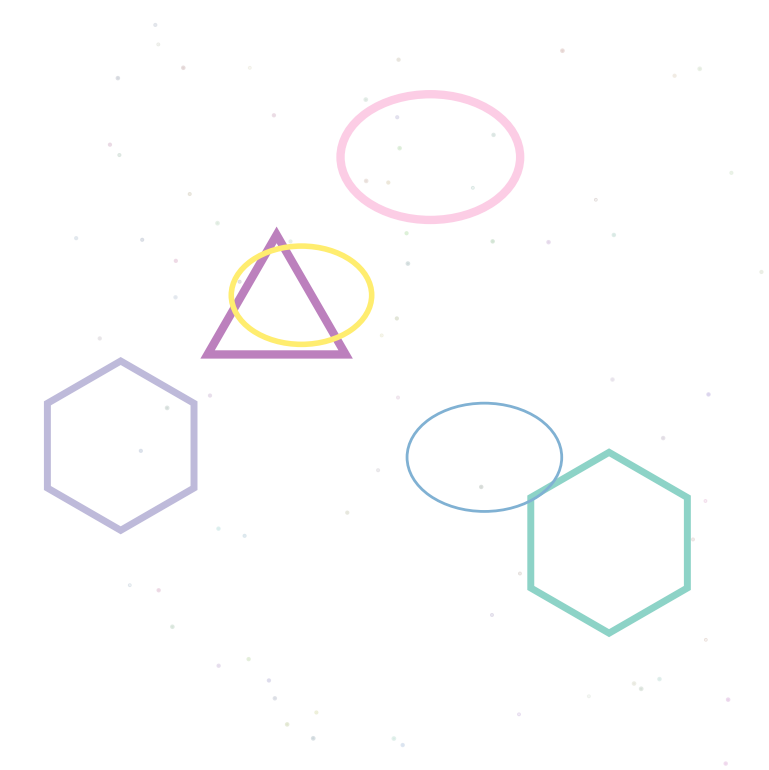[{"shape": "hexagon", "thickness": 2.5, "radius": 0.59, "center": [0.791, 0.295]}, {"shape": "hexagon", "thickness": 2.5, "radius": 0.55, "center": [0.157, 0.421]}, {"shape": "oval", "thickness": 1, "radius": 0.5, "center": [0.629, 0.406]}, {"shape": "oval", "thickness": 3, "radius": 0.58, "center": [0.559, 0.796]}, {"shape": "triangle", "thickness": 3, "radius": 0.52, "center": [0.359, 0.591]}, {"shape": "oval", "thickness": 2, "radius": 0.46, "center": [0.392, 0.617]}]